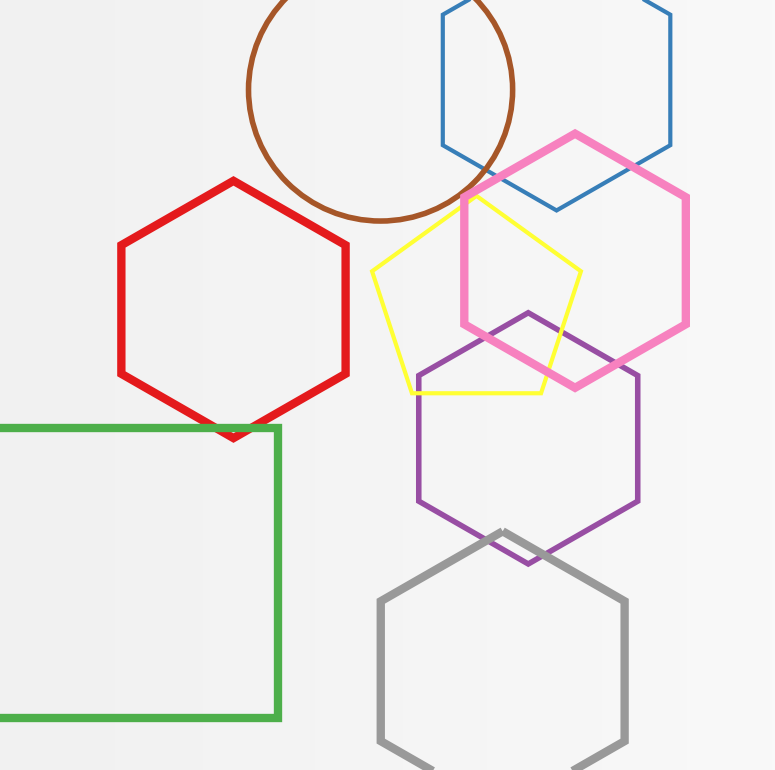[{"shape": "hexagon", "thickness": 3, "radius": 0.84, "center": [0.301, 0.598]}, {"shape": "hexagon", "thickness": 1.5, "radius": 0.85, "center": [0.718, 0.896]}, {"shape": "square", "thickness": 3, "radius": 0.94, "center": [0.171, 0.256]}, {"shape": "hexagon", "thickness": 2, "radius": 0.82, "center": [0.682, 0.431]}, {"shape": "pentagon", "thickness": 1.5, "radius": 0.71, "center": [0.615, 0.604]}, {"shape": "circle", "thickness": 2, "radius": 0.85, "center": [0.491, 0.883]}, {"shape": "hexagon", "thickness": 3, "radius": 0.83, "center": [0.742, 0.661]}, {"shape": "hexagon", "thickness": 3, "radius": 0.91, "center": [0.649, 0.128]}]